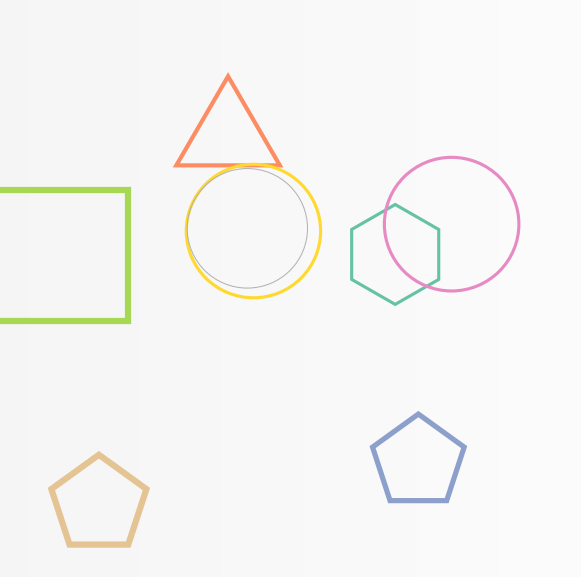[{"shape": "hexagon", "thickness": 1.5, "radius": 0.43, "center": [0.68, 0.559]}, {"shape": "triangle", "thickness": 2, "radius": 0.51, "center": [0.392, 0.764]}, {"shape": "pentagon", "thickness": 2.5, "radius": 0.41, "center": [0.72, 0.199]}, {"shape": "circle", "thickness": 1.5, "radius": 0.58, "center": [0.777, 0.611]}, {"shape": "square", "thickness": 3, "radius": 0.57, "center": [0.107, 0.557]}, {"shape": "circle", "thickness": 1.5, "radius": 0.58, "center": [0.436, 0.599]}, {"shape": "pentagon", "thickness": 3, "radius": 0.43, "center": [0.17, 0.126]}, {"shape": "circle", "thickness": 0.5, "radius": 0.52, "center": [0.426, 0.604]}]